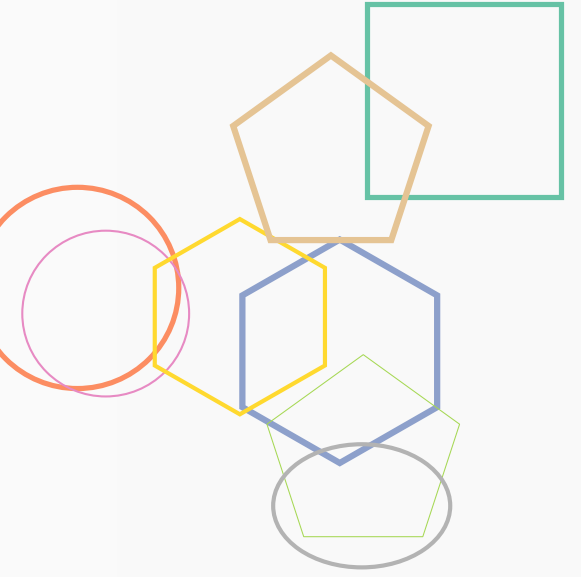[{"shape": "square", "thickness": 2.5, "radius": 0.83, "center": [0.798, 0.825]}, {"shape": "circle", "thickness": 2.5, "radius": 0.87, "center": [0.133, 0.501]}, {"shape": "hexagon", "thickness": 3, "radius": 0.97, "center": [0.585, 0.391]}, {"shape": "circle", "thickness": 1, "radius": 0.72, "center": [0.182, 0.456]}, {"shape": "pentagon", "thickness": 0.5, "radius": 0.87, "center": [0.625, 0.211]}, {"shape": "hexagon", "thickness": 2, "radius": 0.85, "center": [0.413, 0.451]}, {"shape": "pentagon", "thickness": 3, "radius": 0.88, "center": [0.569, 0.726]}, {"shape": "oval", "thickness": 2, "radius": 0.76, "center": [0.622, 0.123]}]